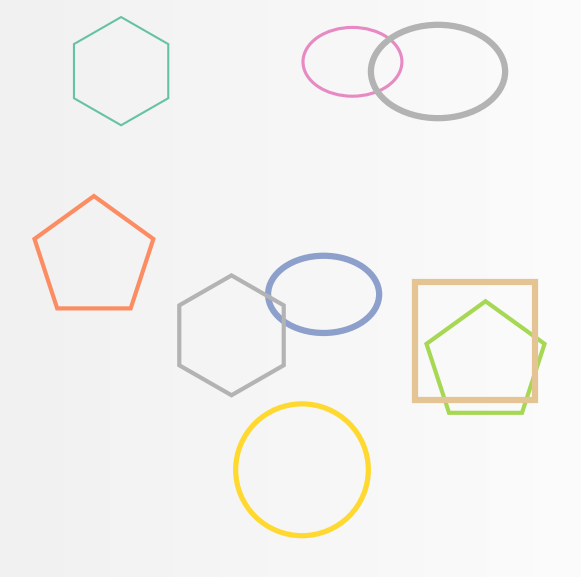[{"shape": "hexagon", "thickness": 1, "radius": 0.47, "center": [0.208, 0.876]}, {"shape": "pentagon", "thickness": 2, "radius": 0.54, "center": [0.162, 0.552]}, {"shape": "oval", "thickness": 3, "radius": 0.48, "center": [0.557, 0.489]}, {"shape": "oval", "thickness": 1.5, "radius": 0.43, "center": [0.606, 0.892]}, {"shape": "pentagon", "thickness": 2, "radius": 0.53, "center": [0.835, 0.371]}, {"shape": "circle", "thickness": 2.5, "radius": 0.57, "center": [0.52, 0.186]}, {"shape": "square", "thickness": 3, "radius": 0.51, "center": [0.817, 0.409]}, {"shape": "hexagon", "thickness": 2, "radius": 0.52, "center": [0.398, 0.418]}, {"shape": "oval", "thickness": 3, "radius": 0.58, "center": [0.754, 0.875]}]